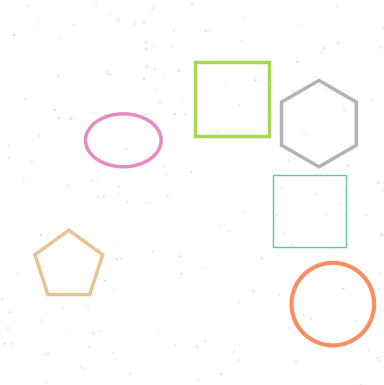[{"shape": "square", "thickness": 1, "radius": 0.47, "center": [0.805, 0.452]}, {"shape": "circle", "thickness": 3, "radius": 0.54, "center": [0.864, 0.21]}, {"shape": "oval", "thickness": 2.5, "radius": 0.49, "center": [0.32, 0.636]}, {"shape": "square", "thickness": 2.5, "radius": 0.48, "center": [0.603, 0.742]}, {"shape": "pentagon", "thickness": 2.5, "radius": 0.46, "center": [0.179, 0.31]}, {"shape": "hexagon", "thickness": 2.5, "radius": 0.56, "center": [0.828, 0.679]}]